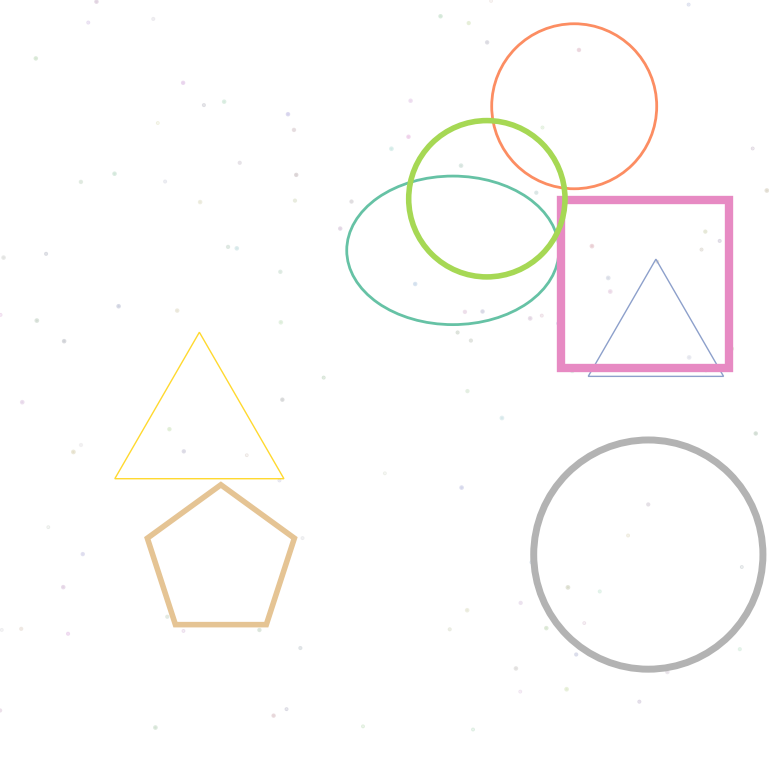[{"shape": "oval", "thickness": 1, "radius": 0.69, "center": [0.588, 0.675]}, {"shape": "circle", "thickness": 1, "radius": 0.54, "center": [0.746, 0.862]}, {"shape": "triangle", "thickness": 0.5, "radius": 0.51, "center": [0.852, 0.562]}, {"shape": "square", "thickness": 3, "radius": 0.55, "center": [0.838, 0.631]}, {"shape": "circle", "thickness": 2, "radius": 0.51, "center": [0.632, 0.742]}, {"shape": "triangle", "thickness": 0.5, "radius": 0.63, "center": [0.259, 0.442]}, {"shape": "pentagon", "thickness": 2, "radius": 0.5, "center": [0.287, 0.27]}, {"shape": "circle", "thickness": 2.5, "radius": 0.74, "center": [0.842, 0.28]}]